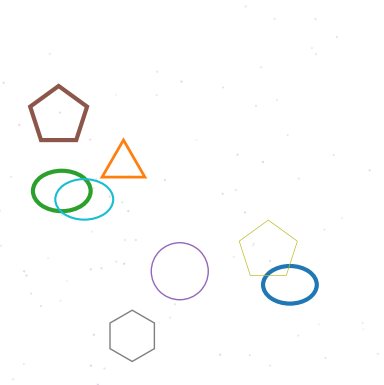[{"shape": "oval", "thickness": 3, "radius": 0.35, "center": [0.753, 0.26]}, {"shape": "triangle", "thickness": 2, "radius": 0.32, "center": [0.321, 0.572]}, {"shape": "oval", "thickness": 3, "radius": 0.37, "center": [0.16, 0.504]}, {"shape": "circle", "thickness": 1, "radius": 0.37, "center": [0.467, 0.296]}, {"shape": "pentagon", "thickness": 3, "radius": 0.39, "center": [0.152, 0.699]}, {"shape": "hexagon", "thickness": 1, "radius": 0.33, "center": [0.343, 0.128]}, {"shape": "pentagon", "thickness": 0.5, "radius": 0.4, "center": [0.697, 0.349]}, {"shape": "oval", "thickness": 1.5, "radius": 0.38, "center": [0.219, 0.482]}]